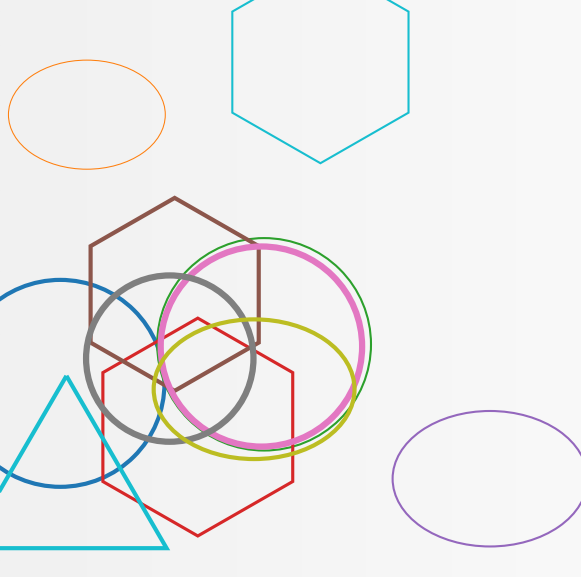[{"shape": "circle", "thickness": 2, "radius": 0.9, "center": [0.104, 0.335]}, {"shape": "oval", "thickness": 0.5, "radius": 0.67, "center": [0.149, 0.801]}, {"shape": "circle", "thickness": 1, "radius": 0.92, "center": [0.454, 0.403]}, {"shape": "hexagon", "thickness": 1.5, "radius": 0.94, "center": [0.34, 0.26]}, {"shape": "oval", "thickness": 1, "radius": 0.84, "center": [0.843, 0.17]}, {"shape": "hexagon", "thickness": 2, "radius": 0.84, "center": [0.3, 0.489]}, {"shape": "circle", "thickness": 3, "radius": 0.87, "center": [0.45, 0.399]}, {"shape": "circle", "thickness": 3, "radius": 0.72, "center": [0.292, 0.378]}, {"shape": "oval", "thickness": 2, "radius": 0.86, "center": [0.437, 0.325]}, {"shape": "triangle", "thickness": 2, "radius": 0.99, "center": [0.114, 0.149]}, {"shape": "hexagon", "thickness": 1, "radius": 0.88, "center": [0.551, 0.892]}]